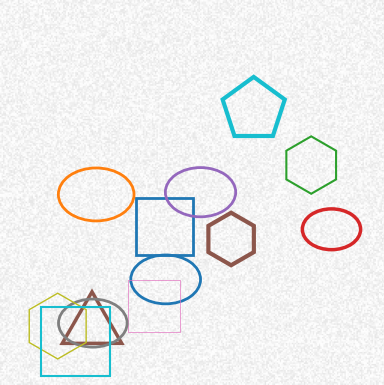[{"shape": "square", "thickness": 2, "radius": 0.37, "center": [0.428, 0.411]}, {"shape": "oval", "thickness": 2, "radius": 0.45, "center": [0.43, 0.274]}, {"shape": "oval", "thickness": 2, "radius": 0.49, "center": [0.25, 0.495]}, {"shape": "hexagon", "thickness": 1.5, "radius": 0.37, "center": [0.808, 0.571]}, {"shape": "oval", "thickness": 2.5, "radius": 0.38, "center": [0.861, 0.404]}, {"shape": "oval", "thickness": 2, "radius": 0.46, "center": [0.521, 0.501]}, {"shape": "triangle", "thickness": 2.5, "radius": 0.45, "center": [0.239, 0.153]}, {"shape": "hexagon", "thickness": 3, "radius": 0.34, "center": [0.6, 0.379]}, {"shape": "square", "thickness": 0.5, "radius": 0.34, "center": [0.401, 0.206]}, {"shape": "oval", "thickness": 2, "radius": 0.45, "center": [0.241, 0.161]}, {"shape": "hexagon", "thickness": 1, "radius": 0.43, "center": [0.15, 0.153]}, {"shape": "square", "thickness": 1.5, "radius": 0.44, "center": [0.196, 0.113]}, {"shape": "pentagon", "thickness": 3, "radius": 0.42, "center": [0.659, 0.715]}]